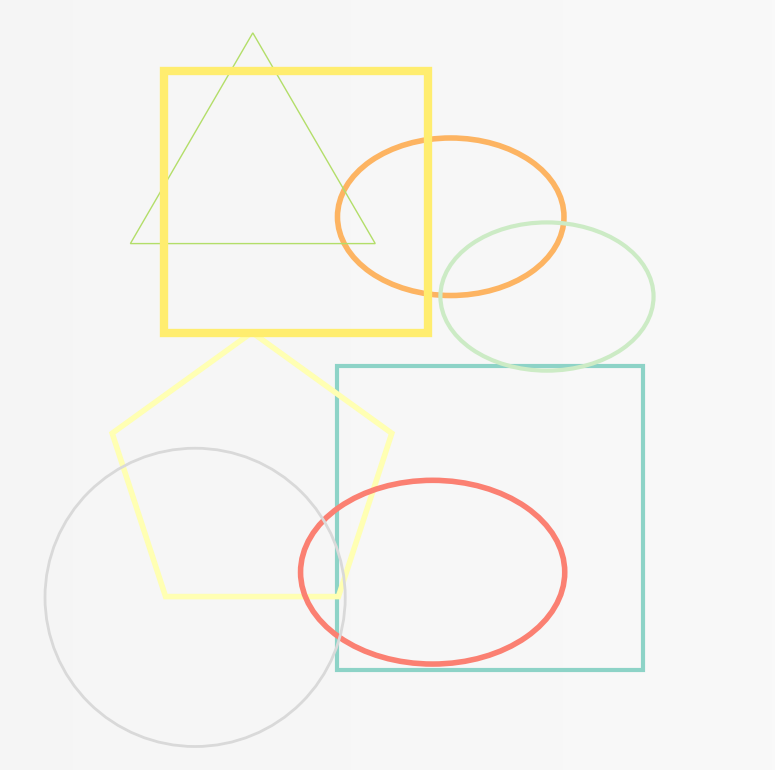[{"shape": "square", "thickness": 1.5, "radius": 0.99, "center": [0.632, 0.327]}, {"shape": "pentagon", "thickness": 2, "radius": 0.95, "center": [0.325, 0.379]}, {"shape": "oval", "thickness": 2, "radius": 0.85, "center": [0.558, 0.257]}, {"shape": "oval", "thickness": 2, "radius": 0.73, "center": [0.582, 0.719]}, {"shape": "triangle", "thickness": 0.5, "radius": 0.91, "center": [0.326, 0.775]}, {"shape": "circle", "thickness": 1, "radius": 0.97, "center": [0.252, 0.224]}, {"shape": "oval", "thickness": 1.5, "radius": 0.69, "center": [0.706, 0.615]}, {"shape": "square", "thickness": 3, "radius": 0.85, "center": [0.382, 0.738]}]